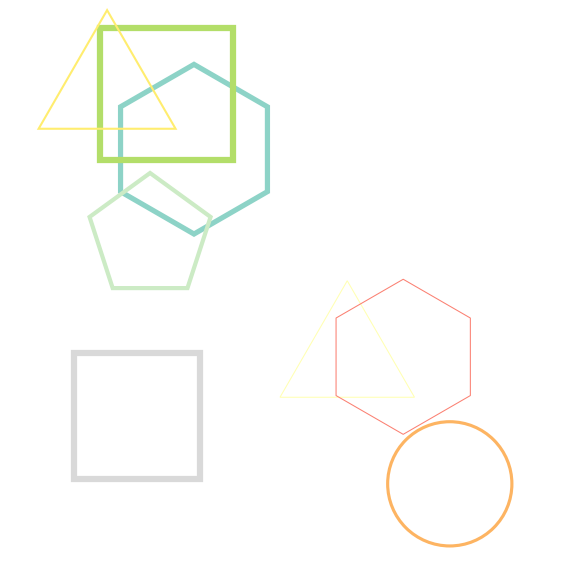[{"shape": "hexagon", "thickness": 2.5, "radius": 0.73, "center": [0.336, 0.741]}, {"shape": "triangle", "thickness": 0.5, "radius": 0.67, "center": [0.601, 0.378]}, {"shape": "hexagon", "thickness": 0.5, "radius": 0.67, "center": [0.698, 0.381]}, {"shape": "circle", "thickness": 1.5, "radius": 0.54, "center": [0.779, 0.161]}, {"shape": "square", "thickness": 3, "radius": 0.57, "center": [0.288, 0.836]}, {"shape": "square", "thickness": 3, "radius": 0.55, "center": [0.238, 0.279]}, {"shape": "pentagon", "thickness": 2, "radius": 0.55, "center": [0.26, 0.589]}, {"shape": "triangle", "thickness": 1, "radius": 0.68, "center": [0.185, 0.845]}]